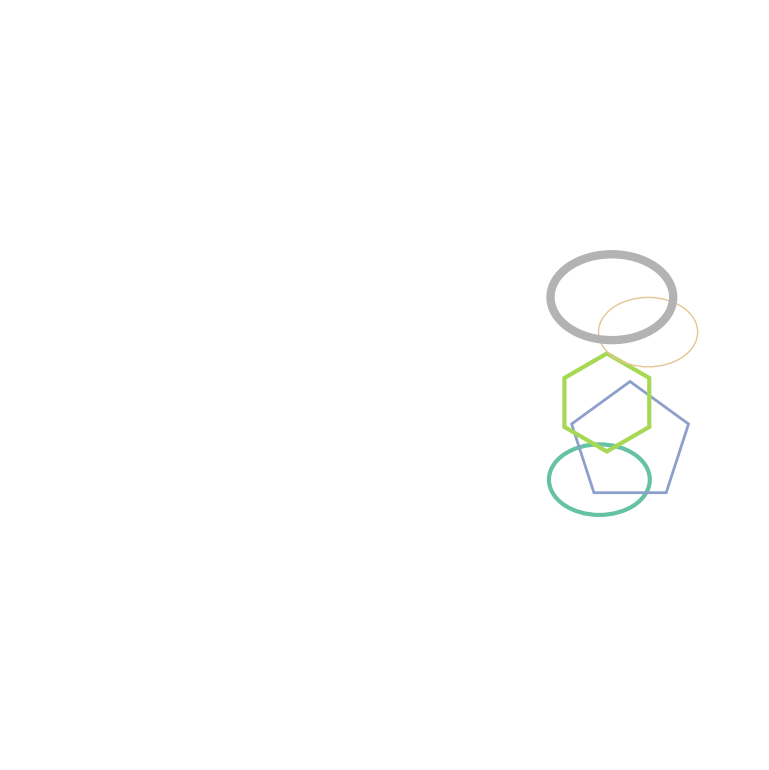[{"shape": "oval", "thickness": 1.5, "radius": 0.33, "center": [0.778, 0.377]}, {"shape": "pentagon", "thickness": 1, "radius": 0.4, "center": [0.818, 0.425]}, {"shape": "hexagon", "thickness": 1.5, "radius": 0.32, "center": [0.788, 0.477]}, {"shape": "oval", "thickness": 0.5, "radius": 0.32, "center": [0.842, 0.569]}, {"shape": "oval", "thickness": 3, "radius": 0.4, "center": [0.795, 0.614]}]